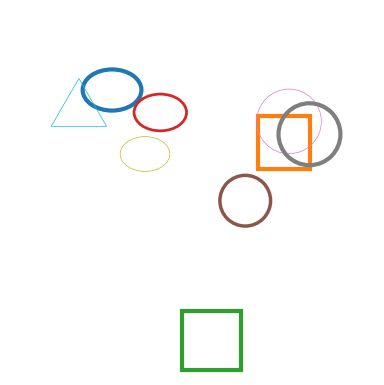[{"shape": "oval", "thickness": 3, "radius": 0.38, "center": [0.291, 0.766]}, {"shape": "square", "thickness": 3, "radius": 0.34, "center": [0.738, 0.631]}, {"shape": "square", "thickness": 3, "radius": 0.38, "center": [0.549, 0.115]}, {"shape": "oval", "thickness": 2, "radius": 0.34, "center": [0.416, 0.708]}, {"shape": "circle", "thickness": 2.5, "radius": 0.33, "center": [0.637, 0.479]}, {"shape": "circle", "thickness": 0.5, "radius": 0.42, "center": [0.751, 0.685]}, {"shape": "circle", "thickness": 3, "radius": 0.4, "center": [0.804, 0.651]}, {"shape": "oval", "thickness": 0.5, "radius": 0.32, "center": [0.377, 0.6]}, {"shape": "triangle", "thickness": 0.5, "radius": 0.42, "center": [0.205, 0.713]}]